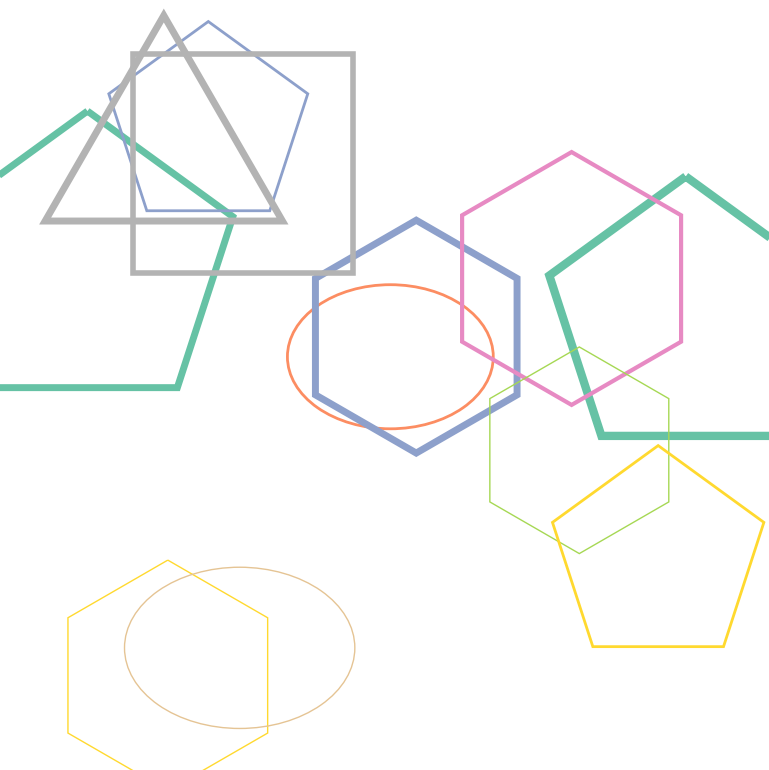[{"shape": "pentagon", "thickness": 2.5, "radius": 0.99, "center": [0.114, 0.657]}, {"shape": "pentagon", "thickness": 3, "radius": 0.93, "center": [0.891, 0.585]}, {"shape": "oval", "thickness": 1, "radius": 0.67, "center": [0.507, 0.537]}, {"shape": "pentagon", "thickness": 1, "radius": 0.68, "center": [0.271, 0.836]}, {"shape": "hexagon", "thickness": 2.5, "radius": 0.76, "center": [0.541, 0.563]}, {"shape": "hexagon", "thickness": 1.5, "radius": 0.82, "center": [0.742, 0.638]}, {"shape": "hexagon", "thickness": 0.5, "radius": 0.67, "center": [0.752, 0.415]}, {"shape": "hexagon", "thickness": 0.5, "radius": 0.75, "center": [0.218, 0.123]}, {"shape": "pentagon", "thickness": 1, "radius": 0.72, "center": [0.855, 0.277]}, {"shape": "oval", "thickness": 0.5, "radius": 0.75, "center": [0.311, 0.159]}, {"shape": "triangle", "thickness": 2.5, "radius": 0.89, "center": [0.213, 0.802]}, {"shape": "square", "thickness": 2, "radius": 0.71, "center": [0.315, 0.788]}]